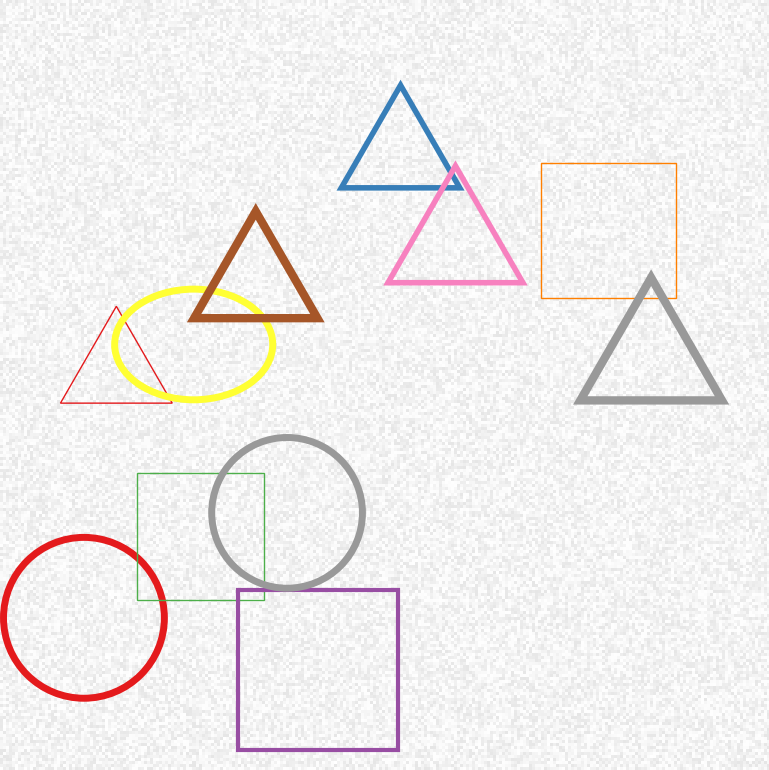[{"shape": "triangle", "thickness": 0.5, "radius": 0.42, "center": [0.151, 0.518]}, {"shape": "circle", "thickness": 2.5, "radius": 0.52, "center": [0.109, 0.198]}, {"shape": "triangle", "thickness": 2, "radius": 0.44, "center": [0.52, 0.8]}, {"shape": "square", "thickness": 0.5, "radius": 0.41, "center": [0.26, 0.303]}, {"shape": "square", "thickness": 1.5, "radius": 0.52, "center": [0.413, 0.13]}, {"shape": "square", "thickness": 0.5, "radius": 0.44, "center": [0.79, 0.701]}, {"shape": "oval", "thickness": 2.5, "radius": 0.51, "center": [0.252, 0.553]}, {"shape": "triangle", "thickness": 3, "radius": 0.46, "center": [0.332, 0.633]}, {"shape": "triangle", "thickness": 2, "radius": 0.51, "center": [0.591, 0.683]}, {"shape": "circle", "thickness": 2.5, "radius": 0.49, "center": [0.373, 0.334]}, {"shape": "triangle", "thickness": 3, "radius": 0.53, "center": [0.846, 0.533]}]